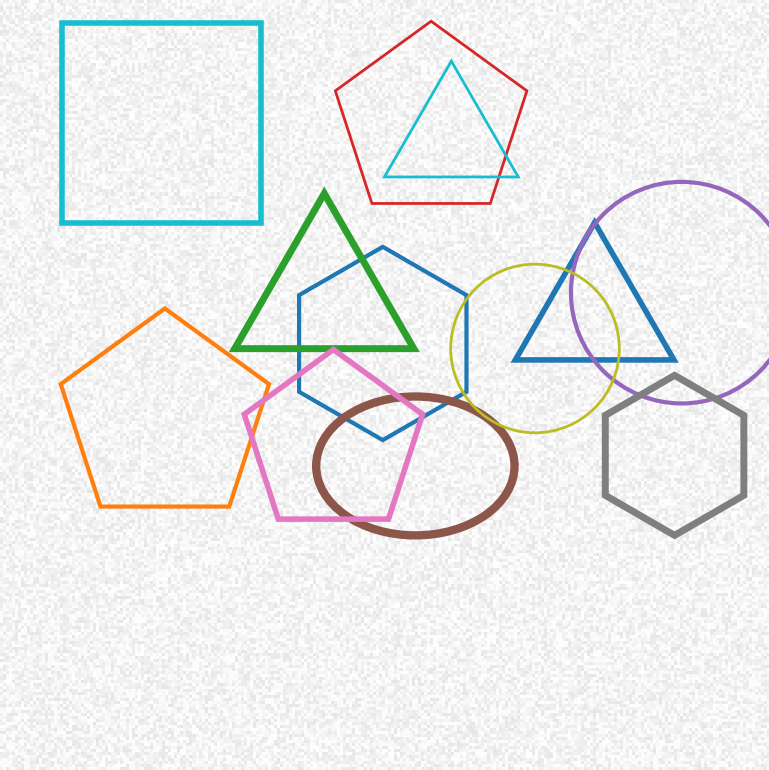[{"shape": "hexagon", "thickness": 1.5, "radius": 0.63, "center": [0.497, 0.554]}, {"shape": "triangle", "thickness": 2, "radius": 0.59, "center": [0.772, 0.592]}, {"shape": "pentagon", "thickness": 1.5, "radius": 0.71, "center": [0.214, 0.457]}, {"shape": "triangle", "thickness": 2.5, "radius": 0.67, "center": [0.421, 0.614]}, {"shape": "pentagon", "thickness": 1, "radius": 0.65, "center": [0.56, 0.842]}, {"shape": "circle", "thickness": 1.5, "radius": 0.72, "center": [0.885, 0.62]}, {"shape": "oval", "thickness": 3, "radius": 0.64, "center": [0.539, 0.395]}, {"shape": "pentagon", "thickness": 2, "radius": 0.61, "center": [0.433, 0.424]}, {"shape": "hexagon", "thickness": 2.5, "radius": 0.52, "center": [0.876, 0.409]}, {"shape": "circle", "thickness": 1, "radius": 0.55, "center": [0.695, 0.547]}, {"shape": "triangle", "thickness": 1, "radius": 0.5, "center": [0.586, 0.82]}, {"shape": "square", "thickness": 2, "radius": 0.65, "center": [0.209, 0.84]}]